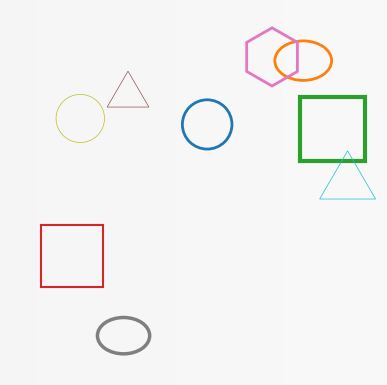[{"shape": "circle", "thickness": 2, "radius": 0.32, "center": [0.535, 0.677]}, {"shape": "oval", "thickness": 2, "radius": 0.37, "center": [0.783, 0.842]}, {"shape": "square", "thickness": 3, "radius": 0.42, "center": [0.858, 0.665]}, {"shape": "square", "thickness": 1.5, "radius": 0.4, "center": [0.186, 0.335]}, {"shape": "triangle", "thickness": 0.5, "radius": 0.31, "center": [0.33, 0.753]}, {"shape": "hexagon", "thickness": 2, "radius": 0.38, "center": [0.702, 0.852]}, {"shape": "oval", "thickness": 2.5, "radius": 0.34, "center": [0.319, 0.128]}, {"shape": "circle", "thickness": 0.5, "radius": 0.31, "center": [0.207, 0.692]}, {"shape": "triangle", "thickness": 0.5, "radius": 0.42, "center": [0.897, 0.525]}]